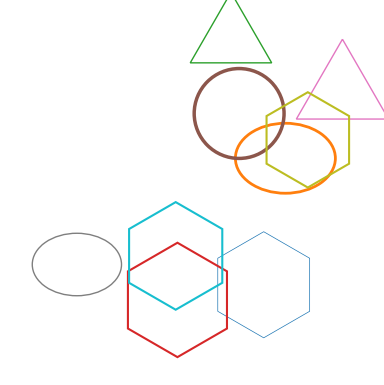[{"shape": "hexagon", "thickness": 0.5, "radius": 0.69, "center": [0.685, 0.26]}, {"shape": "oval", "thickness": 2, "radius": 0.65, "center": [0.741, 0.589]}, {"shape": "triangle", "thickness": 1, "radius": 0.61, "center": [0.6, 0.898]}, {"shape": "hexagon", "thickness": 1.5, "radius": 0.74, "center": [0.461, 0.221]}, {"shape": "circle", "thickness": 2.5, "radius": 0.58, "center": [0.621, 0.705]}, {"shape": "triangle", "thickness": 1, "radius": 0.69, "center": [0.889, 0.76]}, {"shape": "oval", "thickness": 1, "radius": 0.58, "center": [0.2, 0.313]}, {"shape": "hexagon", "thickness": 1.5, "radius": 0.62, "center": [0.8, 0.637]}, {"shape": "hexagon", "thickness": 1.5, "radius": 0.7, "center": [0.456, 0.335]}]